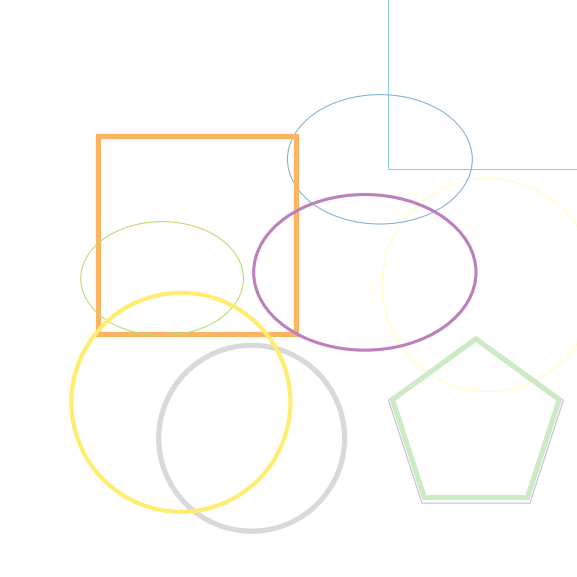[{"shape": "square", "thickness": 0.5, "radius": 0.95, "center": [0.862, 0.897]}, {"shape": "circle", "thickness": 0.5, "radius": 0.92, "center": [0.846, 0.505]}, {"shape": "pentagon", "thickness": 0.5, "radius": 0.8, "center": [0.824, 0.257]}, {"shape": "oval", "thickness": 0.5, "radius": 0.8, "center": [0.658, 0.723]}, {"shape": "square", "thickness": 2.5, "radius": 0.86, "center": [0.341, 0.592]}, {"shape": "oval", "thickness": 0.5, "radius": 0.7, "center": [0.281, 0.517]}, {"shape": "circle", "thickness": 2.5, "radius": 0.8, "center": [0.436, 0.24]}, {"shape": "oval", "thickness": 1.5, "radius": 0.96, "center": [0.632, 0.528]}, {"shape": "pentagon", "thickness": 2.5, "radius": 0.76, "center": [0.824, 0.26]}, {"shape": "circle", "thickness": 2, "radius": 0.95, "center": [0.313, 0.302]}]